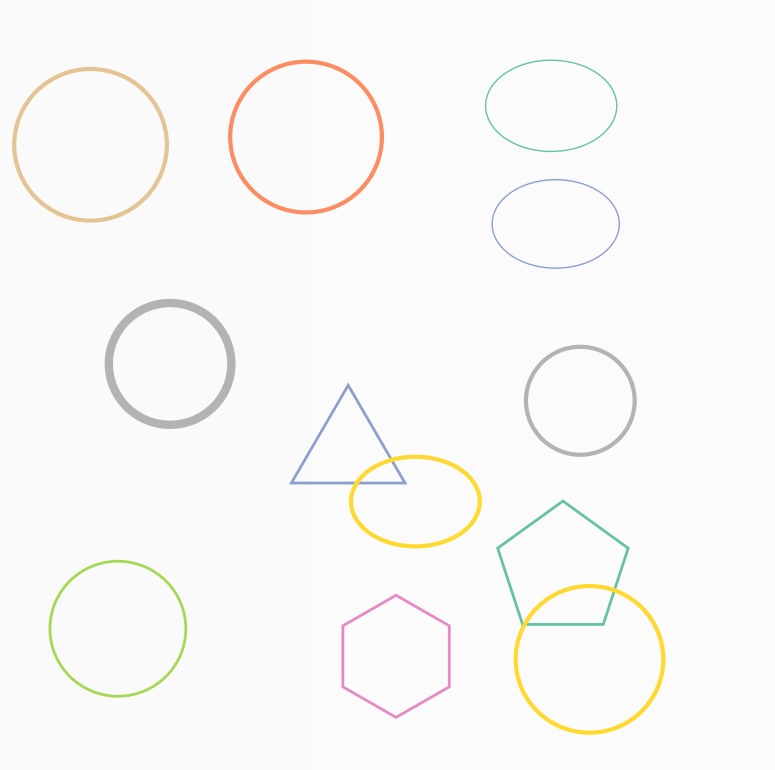[{"shape": "oval", "thickness": 0.5, "radius": 0.42, "center": [0.711, 0.863]}, {"shape": "pentagon", "thickness": 1, "radius": 0.44, "center": [0.726, 0.261]}, {"shape": "circle", "thickness": 1.5, "radius": 0.49, "center": [0.395, 0.822]}, {"shape": "oval", "thickness": 0.5, "radius": 0.41, "center": [0.717, 0.709]}, {"shape": "triangle", "thickness": 1, "radius": 0.42, "center": [0.449, 0.415]}, {"shape": "hexagon", "thickness": 1, "radius": 0.4, "center": [0.511, 0.148]}, {"shape": "circle", "thickness": 1, "radius": 0.44, "center": [0.152, 0.183]}, {"shape": "oval", "thickness": 1.5, "radius": 0.42, "center": [0.536, 0.349]}, {"shape": "circle", "thickness": 1.5, "radius": 0.48, "center": [0.761, 0.144]}, {"shape": "circle", "thickness": 1.5, "radius": 0.49, "center": [0.117, 0.812]}, {"shape": "circle", "thickness": 3, "radius": 0.4, "center": [0.219, 0.527]}, {"shape": "circle", "thickness": 1.5, "radius": 0.35, "center": [0.749, 0.48]}]